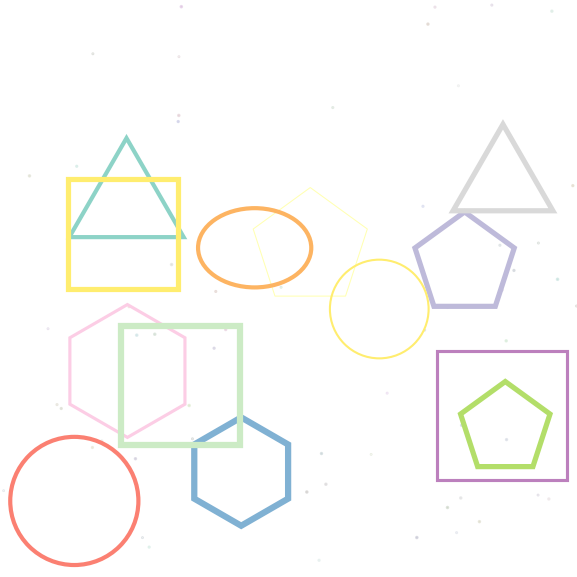[{"shape": "triangle", "thickness": 2, "radius": 0.57, "center": [0.219, 0.646]}, {"shape": "pentagon", "thickness": 0.5, "radius": 0.52, "center": [0.537, 0.57]}, {"shape": "pentagon", "thickness": 2.5, "radius": 0.45, "center": [0.805, 0.542]}, {"shape": "circle", "thickness": 2, "radius": 0.55, "center": [0.129, 0.132]}, {"shape": "hexagon", "thickness": 3, "radius": 0.47, "center": [0.418, 0.183]}, {"shape": "oval", "thickness": 2, "radius": 0.49, "center": [0.441, 0.57]}, {"shape": "pentagon", "thickness": 2.5, "radius": 0.41, "center": [0.875, 0.257]}, {"shape": "hexagon", "thickness": 1.5, "radius": 0.58, "center": [0.221, 0.357]}, {"shape": "triangle", "thickness": 2.5, "radius": 0.5, "center": [0.871, 0.684]}, {"shape": "square", "thickness": 1.5, "radius": 0.56, "center": [0.869, 0.279]}, {"shape": "square", "thickness": 3, "radius": 0.52, "center": [0.313, 0.332]}, {"shape": "circle", "thickness": 1, "radius": 0.43, "center": [0.657, 0.464]}, {"shape": "square", "thickness": 2.5, "radius": 0.48, "center": [0.213, 0.594]}]